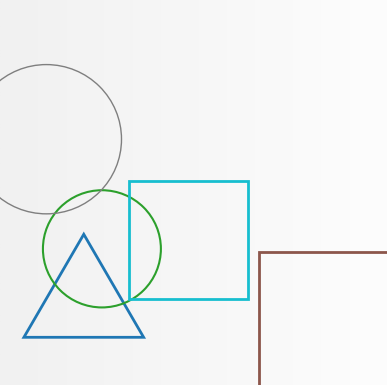[{"shape": "triangle", "thickness": 2, "radius": 0.89, "center": [0.216, 0.213]}, {"shape": "circle", "thickness": 1.5, "radius": 0.76, "center": [0.263, 0.354]}, {"shape": "square", "thickness": 2, "radius": 0.98, "center": [0.865, 0.148]}, {"shape": "circle", "thickness": 1, "radius": 0.97, "center": [0.12, 0.638]}, {"shape": "square", "thickness": 2, "radius": 0.77, "center": [0.487, 0.377]}]